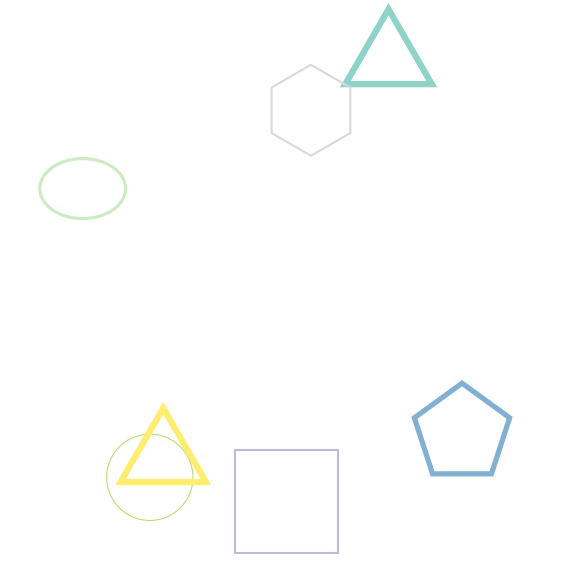[{"shape": "triangle", "thickness": 3, "radius": 0.43, "center": [0.673, 0.897]}, {"shape": "square", "thickness": 1, "radius": 0.45, "center": [0.496, 0.131]}, {"shape": "pentagon", "thickness": 2.5, "radius": 0.43, "center": [0.8, 0.249]}, {"shape": "circle", "thickness": 0.5, "radius": 0.37, "center": [0.259, 0.173]}, {"shape": "hexagon", "thickness": 1, "radius": 0.39, "center": [0.538, 0.808]}, {"shape": "oval", "thickness": 1.5, "radius": 0.37, "center": [0.143, 0.673]}, {"shape": "triangle", "thickness": 3, "radius": 0.43, "center": [0.283, 0.207]}]